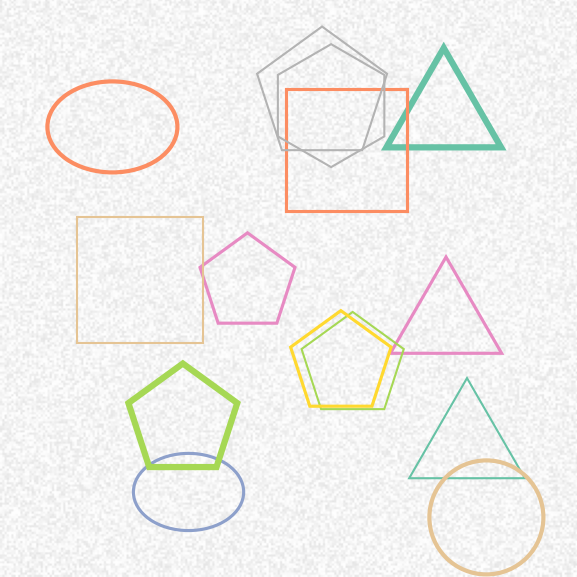[{"shape": "triangle", "thickness": 3, "radius": 0.57, "center": [0.768, 0.801]}, {"shape": "triangle", "thickness": 1, "radius": 0.58, "center": [0.809, 0.229]}, {"shape": "square", "thickness": 1.5, "radius": 0.53, "center": [0.6, 0.739]}, {"shape": "oval", "thickness": 2, "radius": 0.56, "center": [0.195, 0.779]}, {"shape": "oval", "thickness": 1.5, "radius": 0.48, "center": [0.326, 0.147]}, {"shape": "pentagon", "thickness": 1.5, "radius": 0.43, "center": [0.429, 0.509]}, {"shape": "triangle", "thickness": 1.5, "radius": 0.56, "center": [0.772, 0.443]}, {"shape": "pentagon", "thickness": 3, "radius": 0.5, "center": [0.317, 0.271]}, {"shape": "pentagon", "thickness": 1, "radius": 0.47, "center": [0.611, 0.366]}, {"shape": "pentagon", "thickness": 1.5, "radius": 0.46, "center": [0.59, 0.37]}, {"shape": "square", "thickness": 1, "radius": 0.55, "center": [0.242, 0.515]}, {"shape": "circle", "thickness": 2, "radius": 0.49, "center": [0.842, 0.103]}, {"shape": "hexagon", "thickness": 1, "radius": 0.53, "center": [0.573, 0.816]}, {"shape": "pentagon", "thickness": 1, "radius": 0.59, "center": [0.558, 0.835]}]